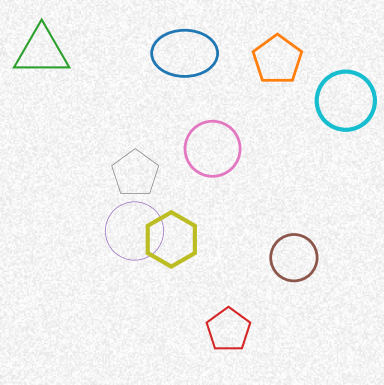[{"shape": "oval", "thickness": 2, "radius": 0.43, "center": [0.48, 0.861]}, {"shape": "pentagon", "thickness": 2, "radius": 0.33, "center": [0.721, 0.845]}, {"shape": "triangle", "thickness": 1.5, "radius": 0.41, "center": [0.108, 0.866]}, {"shape": "pentagon", "thickness": 1.5, "radius": 0.3, "center": [0.593, 0.144]}, {"shape": "circle", "thickness": 0.5, "radius": 0.38, "center": [0.349, 0.4]}, {"shape": "circle", "thickness": 2, "radius": 0.3, "center": [0.763, 0.331]}, {"shape": "circle", "thickness": 2, "radius": 0.36, "center": [0.552, 0.614]}, {"shape": "pentagon", "thickness": 0.5, "radius": 0.32, "center": [0.351, 0.55]}, {"shape": "hexagon", "thickness": 3, "radius": 0.35, "center": [0.445, 0.378]}, {"shape": "circle", "thickness": 3, "radius": 0.38, "center": [0.898, 0.738]}]